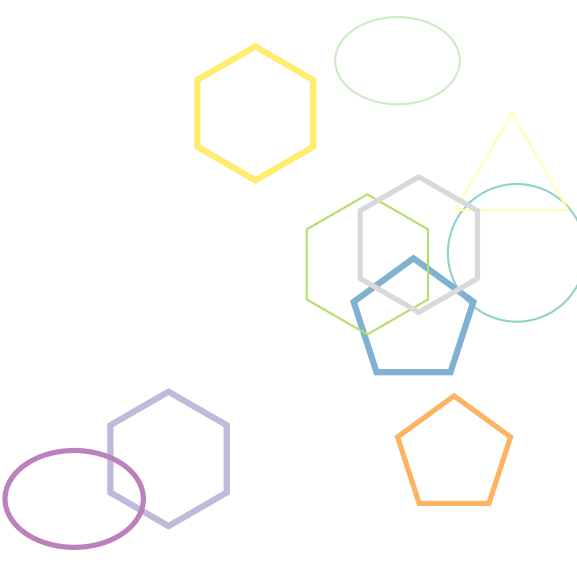[{"shape": "circle", "thickness": 1, "radius": 0.6, "center": [0.895, 0.561]}, {"shape": "triangle", "thickness": 1, "radius": 0.56, "center": [0.886, 0.692]}, {"shape": "hexagon", "thickness": 3, "radius": 0.58, "center": [0.292, 0.205]}, {"shape": "pentagon", "thickness": 3, "radius": 0.54, "center": [0.716, 0.443]}, {"shape": "pentagon", "thickness": 2.5, "radius": 0.51, "center": [0.786, 0.211]}, {"shape": "hexagon", "thickness": 1, "radius": 0.61, "center": [0.636, 0.541]}, {"shape": "hexagon", "thickness": 2.5, "radius": 0.59, "center": [0.725, 0.576]}, {"shape": "oval", "thickness": 2.5, "radius": 0.6, "center": [0.128, 0.135]}, {"shape": "oval", "thickness": 1, "radius": 0.54, "center": [0.688, 0.894]}, {"shape": "hexagon", "thickness": 3, "radius": 0.58, "center": [0.442, 0.803]}]